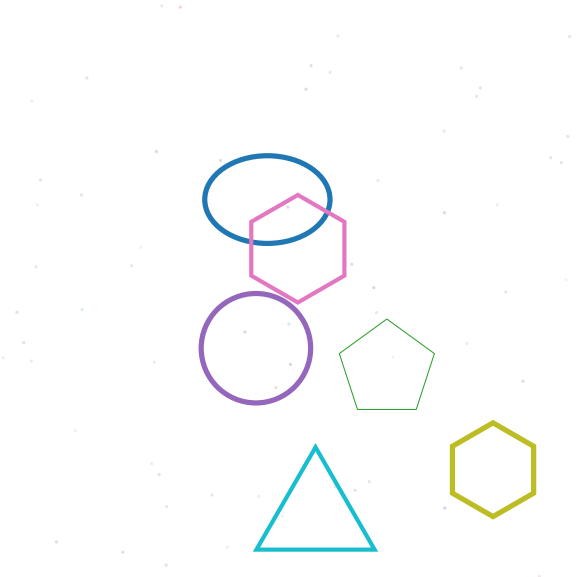[{"shape": "oval", "thickness": 2.5, "radius": 0.54, "center": [0.463, 0.654]}, {"shape": "pentagon", "thickness": 0.5, "radius": 0.43, "center": [0.67, 0.36]}, {"shape": "circle", "thickness": 2.5, "radius": 0.47, "center": [0.443, 0.396]}, {"shape": "hexagon", "thickness": 2, "radius": 0.47, "center": [0.516, 0.568]}, {"shape": "hexagon", "thickness": 2.5, "radius": 0.41, "center": [0.854, 0.186]}, {"shape": "triangle", "thickness": 2, "radius": 0.59, "center": [0.546, 0.106]}]